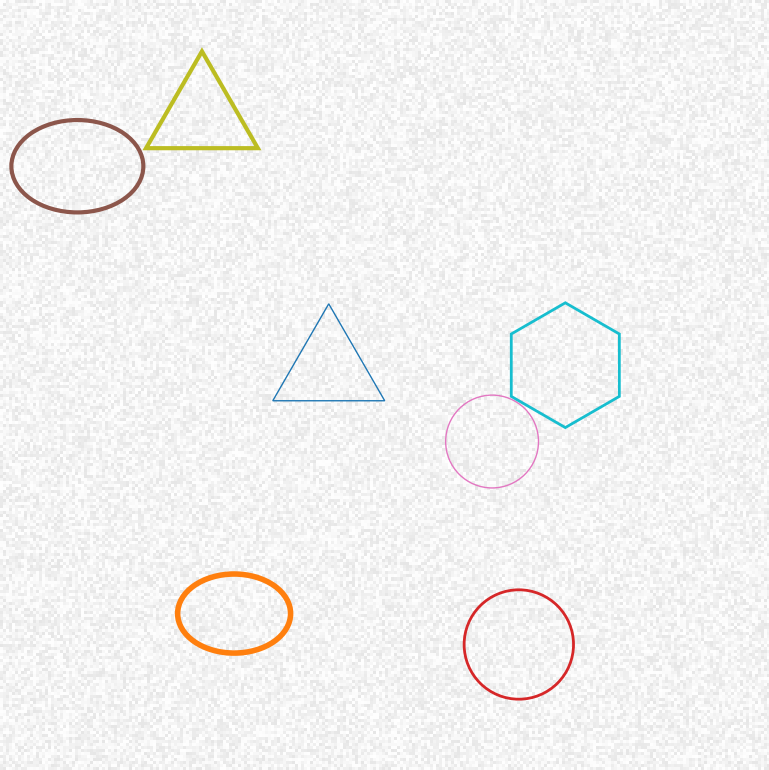[{"shape": "triangle", "thickness": 0.5, "radius": 0.42, "center": [0.427, 0.522]}, {"shape": "oval", "thickness": 2, "radius": 0.37, "center": [0.304, 0.203]}, {"shape": "circle", "thickness": 1, "radius": 0.36, "center": [0.674, 0.163]}, {"shape": "oval", "thickness": 1.5, "radius": 0.43, "center": [0.1, 0.784]}, {"shape": "circle", "thickness": 0.5, "radius": 0.3, "center": [0.639, 0.427]}, {"shape": "triangle", "thickness": 1.5, "radius": 0.42, "center": [0.262, 0.849]}, {"shape": "hexagon", "thickness": 1, "radius": 0.41, "center": [0.734, 0.526]}]